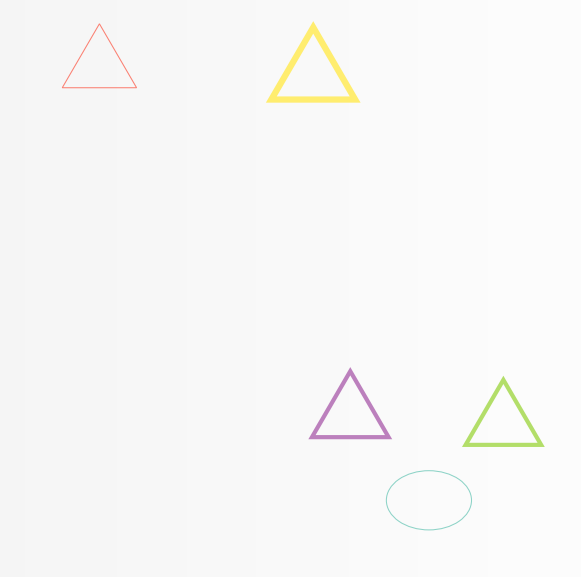[{"shape": "oval", "thickness": 0.5, "radius": 0.37, "center": [0.738, 0.133]}, {"shape": "triangle", "thickness": 0.5, "radius": 0.37, "center": [0.171, 0.884]}, {"shape": "triangle", "thickness": 2, "radius": 0.38, "center": [0.866, 0.266]}, {"shape": "triangle", "thickness": 2, "radius": 0.38, "center": [0.603, 0.28]}, {"shape": "triangle", "thickness": 3, "radius": 0.42, "center": [0.539, 0.868]}]